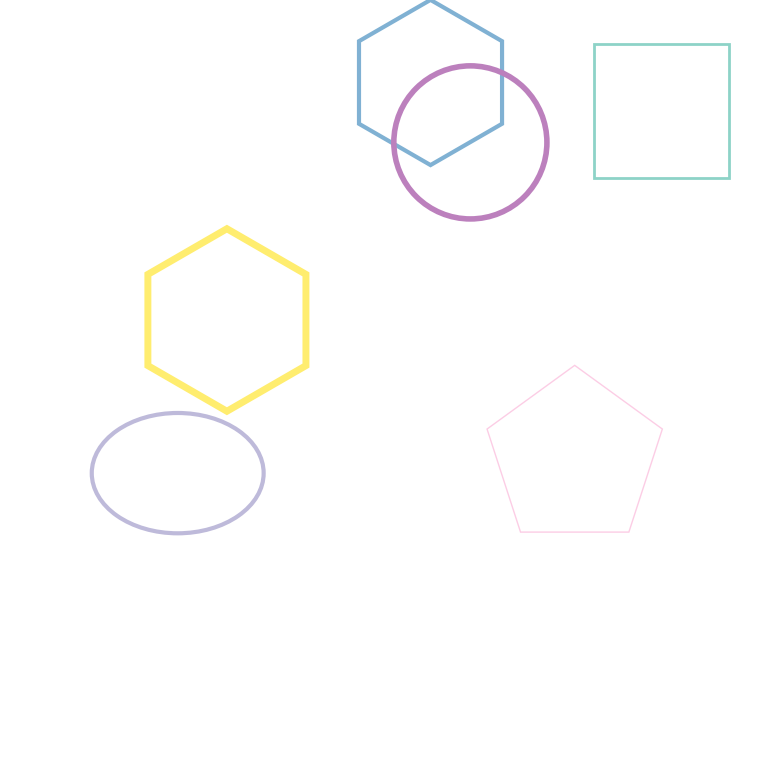[{"shape": "square", "thickness": 1, "radius": 0.44, "center": [0.859, 0.856]}, {"shape": "oval", "thickness": 1.5, "radius": 0.56, "center": [0.231, 0.386]}, {"shape": "hexagon", "thickness": 1.5, "radius": 0.54, "center": [0.559, 0.893]}, {"shape": "pentagon", "thickness": 0.5, "radius": 0.6, "center": [0.746, 0.406]}, {"shape": "circle", "thickness": 2, "radius": 0.5, "center": [0.611, 0.815]}, {"shape": "hexagon", "thickness": 2.5, "radius": 0.59, "center": [0.295, 0.584]}]